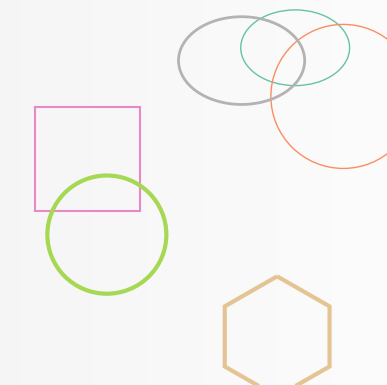[{"shape": "oval", "thickness": 1, "radius": 0.7, "center": [0.762, 0.876]}, {"shape": "circle", "thickness": 1, "radius": 0.94, "center": [0.886, 0.75]}, {"shape": "square", "thickness": 1.5, "radius": 0.68, "center": [0.225, 0.588]}, {"shape": "circle", "thickness": 3, "radius": 0.77, "center": [0.276, 0.391]}, {"shape": "hexagon", "thickness": 3, "radius": 0.78, "center": [0.715, 0.126]}, {"shape": "oval", "thickness": 2, "radius": 0.81, "center": [0.623, 0.843]}]